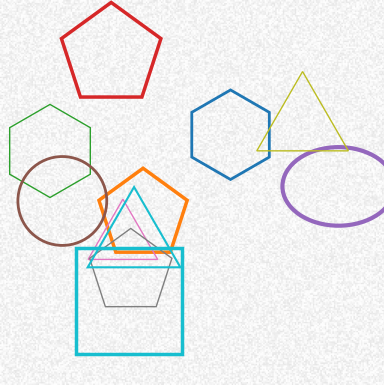[{"shape": "hexagon", "thickness": 2, "radius": 0.58, "center": [0.599, 0.65]}, {"shape": "pentagon", "thickness": 2.5, "radius": 0.6, "center": [0.372, 0.442]}, {"shape": "hexagon", "thickness": 1, "radius": 0.6, "center": [0.13, 0.608]}, {"shape": "pentagon", "thickness": 2.5, "radius": 0.68, "center": [0.289, 0.858]}, {"shape": "oval", "thickness": 3, "radius": 0.73, "center": [0.879, 0.516]}, {"shape": "circle", "thickness": 2, "radius": 0.58, "center": [0.162, 0.478]}, {"shape": "triangle", "thickness": 1, "radius": 0.52, "center": [0.319, 0.378]}, {"shape": "pentagon", "thickness": 1, "radius": 0.56, "center": [0.34, 0.294]}, {"shape": "triangle", "thickness": 1, "radius": 0.69, "center": [0.786, 0.677]}, {"shape": "triangle", "thickness": 1.5, "radius": 0.69, "center": [0.348, 0.375]}, {"shape": "square", "thickness": 2.5, "radius": 0.68, "center": [0.335, 0.218]}]